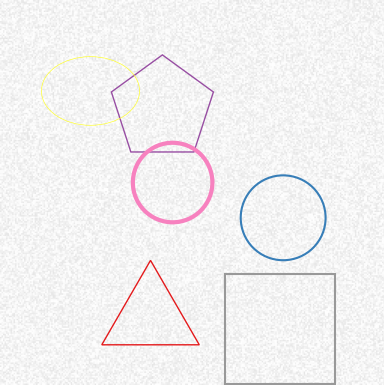[{"shape": "triangle", "thickness": 1, "radius": 0.73, "center": [0.391, 0.178]}, {"shape": "circle", "thickness": 1.5, "radius": 0.55, "center": [0.735, 0.434]}, {"shape": "pentagon", "thickness": 1, "radius": 0.7, "center": [0.422, 0.718]}, {"shape": "oval", "thickness": 0.5, "radius": 0.64, "center": [0.235, 0.764]}, {"shape": "circle", "thickness": 3, "radius": 0.52, "center": [0.448, 0.526]}, {"shape": "square", "thickness": 1.5, "radius": 0.72, "center": [0.727, 0.146]}]